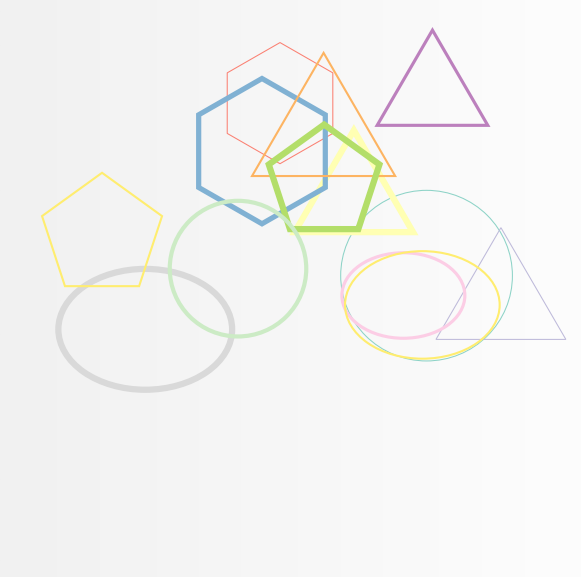[{"shape": "circle", "thickness": 0.5, "radius": 0.74, "center": [0.734, 0.522]}, {"shape": "triangle", "thickness": 3, "radius": 0.59, "center": [0.609, 0.656]}, {"shape": "triangle", "thickness": 0.5, "radius": 0.65, "center": [0.862, 0.476]}, {"shape": "hexagon", "thickness": 0.5, "radius": 0.52, "center": [0.482, 0.821]}, {"shape": "hexagon", "thickness": 2.5, "radius": 0.63, "center": [0.451, 0.737]}, {"shape": "triangle", "thickness": 1, "radius": 0.71, "center": [0.557, 0.765]}, {"shape": "pentagon", "thickness": 3, "radius": 0.5, "center": [0.558, 0.683]}, {"shape": "oval", "thickness": 1.5, "radius": 0.53, "center": [0.694, 0.487]}, {"shape": "oval", "thickness": 3, "radius": 0.75, "center": [0.25, 0.429]}, {"shape": "triangle", "thickness": 1.5, "radius": 0.55, "center": [0.744, 0.837]}, {"shape": "circle", "thickness": 2, "radius": 0.59, "center": [0.409, 0.534]}, {"shape": "pentagon", "thickness": 1, "radius": 0.54, "center": [0.176, 0.591]}, {"shape": "oval", "thickness": 1, "radius": 0.67, "center": [0.727, 0.471]}]